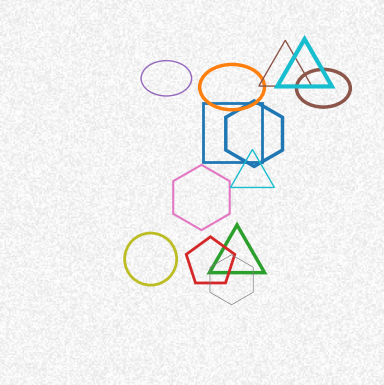[{"shape": "square", "thickness": 2, "radius": 0.38, "center": [0.603, 0.656]}, {"shape": "hexagon", "thickness": 2.5, "radius": 0.43, "center": [0.66, 0.653]}, {"shape": "oval", "thickness": 2.5, "radius": 0.42, "center": [0.603, 0.774]}, {"shape": "triangle", "thickness": 2.5, "radius": 0.41, "center": [0.616, 0.333]}, {"shape": "pentagon", "thickness": 2, "radius": 0.33, "center": [0.547, 0.319]}, {"shape": "oval", "thickness": 1, "radius": 0.33, "center": [0.432, 0.797]}, {"shape": "triangle", "thickness": 1, "radius": 0.4, "center": [0.741, 0.816]}, {"shape": "oval", "thickness": 2.5, "radius": 0.35, "center": [0.84, 0.771]}, {"shape": "hexagon", "thickness": 1.5, "radius": 0.42, "center": [0.523, 0.487]}, {"shape": "hexagon", "thickness": 0.5, "radius": 0.32, "center": [0.602, 0.273]}, {"shape": "circle", "thickness": 2, "radius": 0.34, "center": [0.391, 0.327]}, {"shape": "triangle", "thickness": 3, "radius": 0.41, "center": [0.791, 0.816]}, {"shape": "triangle", "thickness": 1, "radius": 0.33, "center": [0.656, 0.546]}]